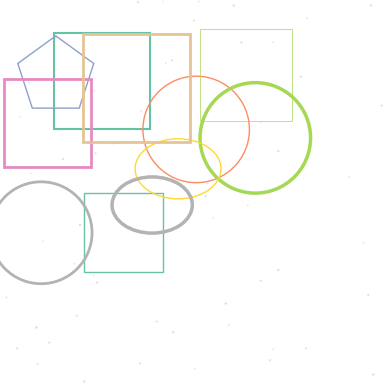[{"shape": "square", "thickness": 1, "radius": 0.51, "center": [0.321, 0.396]}, {"shape": "square", "thickness": 1.5, "radius": 0.62, "center": [0.264, 0.79]}, {"shape": "circle", "thickness": 1, "radius": 0.69, "center": [0.51, 0.664]}, {"shape": "pentagon", "thickness": 1, "radius": 0.52, "center": [0.145, 0.803]}, {"shape": "square", "thickness": 2, "radius": 0.57, "center": [0.124, 0.681]}, {"shape": "square", "thickness": 0.5, "radius": 0.6, "center": [0.64, 0.804]}, {"shape": "circle", "thickness": 2.5, "radius": 0.72, "center": [0.663, 0.642]}, {"shape": "oval", "thickness": 1, "radius": 0.56, "center": [0.463, 0.562]}, {"shape": "square", "thickness": 2, "radius": 0.7, "center": [0.355, 0.771]}, {"shape": "oval", "thickness": 2.5, "radius": 0.52, "center": [0.395, 0.467]}, {"shape": "circle", "thickness": 2, "radius": 0.66, "center": [0.107, 0.395]}]